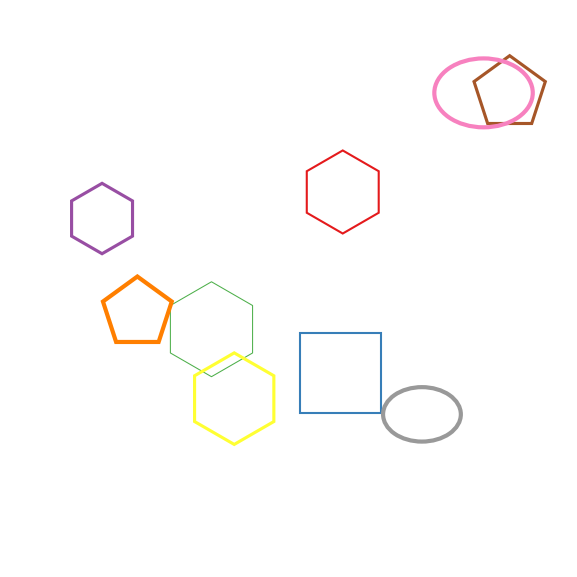[{"shape": "hexagon", "thickness": 1, "radius": 0.36, "center": [0.593, 0.667]}, {"shape": "square", "thickness": 1, "radius": 0.35, "center": [0.589, 0.353]}, {"shape": "hexagon", "thickness": 0.5, "radius": 0.41, "center": [0.366, 0.429]}, {"shape": "hexagon", "thickness": 1.5, "radius": 0.3, "center": [0.177, 0.621]}, {"shape": "pentagon", "thickness": 2, "radius": 0.31, "center": [0.238, 0.458]}, {"shape": "hexagon", "thickness": 1.5, "radius": 0.4, "center": [0.406, 0.309]}, {"shape": "pentagon", "thickness": 1.5, "radius": 0.32, "center": [0.883, 0.838]}, {"shape": "oval", "thickness": 2, "radius": 0.43, "center": [0.837, 0.838]}, {"shape": "oval", "thickness": 2, "radius": 0.34, "center": [0.731, 0.282]}]